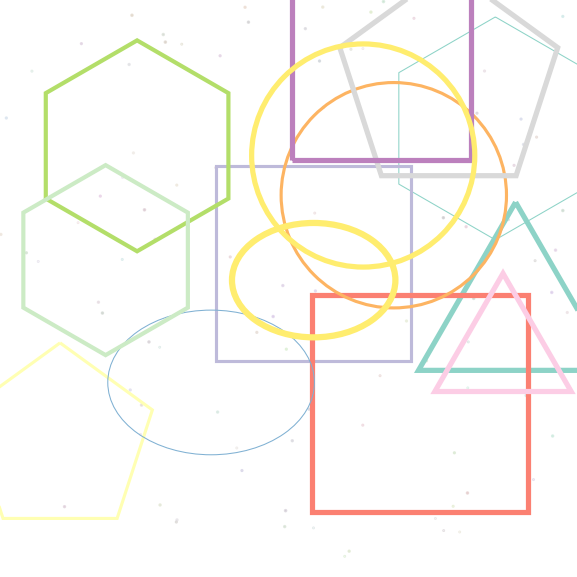[{"shape": "triangle", "thickness": 2.5, "radius": 0.97, "center": [0.893, 0.455]}, {"shape": "hexagon", "thickness": 0.5, "radius": 0.96, "center": [0.858, 0.777]}, {"shape": "pentagon", "thickness": 1.5, "radius": 0.84, "center": [0.104, 0.237]}, {"shape": "square", "thickness": 1.5, "radius": 0.85, "center": [0.543, 0.543]}, {"shape": "square", "thickness": 2.5, "radius": 0.94, "center": [0.727, 0.301]}, {"shape": "oval", "thickness": 0.5, "radius": 0.89, "center": [0.366, 0.337]}, {"shape": "circle", "thickness": 1.5, "radius": 0.98, "center": [0.682, 0.661]}, {"shape": "hexagon", "thickness": 2, "radius": 0.91, "center": [0.237, 0.747]}, {"shape": "triangle", "thickness": 2.5, "radius": 0.68, "center": [0.871, 0.389]}, {"shape": "pentagon", "thickness": 2.5, "radius": 0.99, "center": [0.777, 0.855]}, {"shape": "square", "thickness": 2.5, "radius": 0.78, "center": [0.66, 0.877]}, {"shape": "hexagon", "thickness": 2, "radius": 0.82, "center": [0.183, 0.549]}, {"shape": "circle", "thickness": 2.5, "radius": 0.97, "center": [0.629, 0.73]}, {"shape": "oval", "thickness": 3, "radius": 0.71, "center": [0.543, 0.514]}]